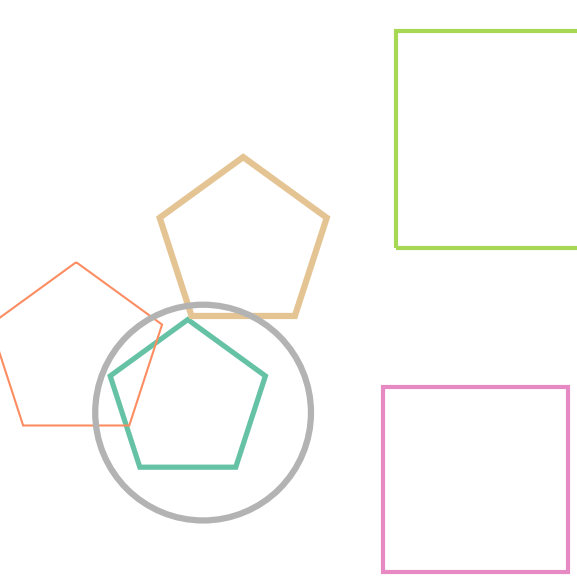[{"shape": "pentagon", "thickness": 2.5, "radius": 0.71, "center": [0.325, 0.304]}, {"shape": "pentagon", "thickness": 1, "radius": 0.78, "center": [0.132, 0.389]}, {"shape": "square", "thickness": 2, "radius": 0.8, "center": [0.823, 0.168]}, {"shape": "square", "thickness": 2, "radius": 0.94, "center": [0.874, 0.758]}, {"shape": "pentagon", "thickness": 3, "radius": 0.76, "center": [0.421, 0.575]}, {"shape": "circle", "thickness": 3, "radius": 0.93, "center": [0.352, 0.285]}]